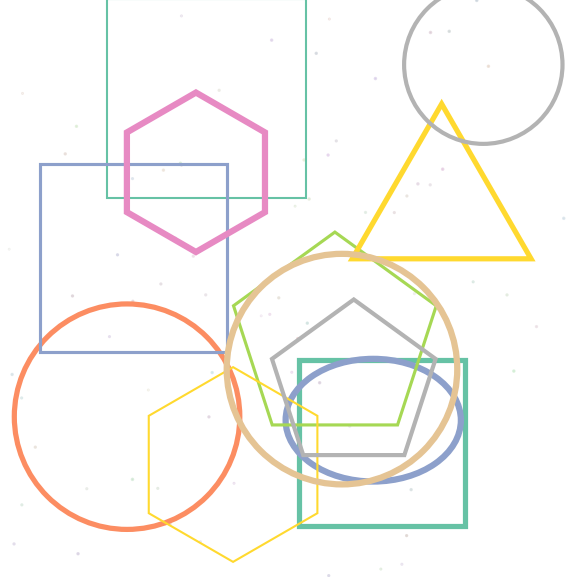[{"shape": "square", "thickness": 1, "radius": 0.86, "center": [0.358, 0.828]}, {"shape": "square", "thickness": 2.5, "radius": 0.72, "center": [0.662, 0.232]}, {"shape": "circle", "thickness": 2.5, "radius": 0.98, "center": [0.22, 0.278]}, {"shape": "square", "thickness": 1.5, "radius": 0.81, "center": [0.231, 0.552]}, {"shape": "oval", "thickness": 3, "radius": 0.76, "center": [0.646, 0.272]}, {"shape": "hexagon", "thickness": 3, "radius": 0.69, "center": [0.339, 0.701]}, {"shape": "pentagon", "thickness": 1.5, "radius": 0.92, "center": [0.58, 0.413]}, {"shape": "hexagon", "thickness": 1, "radius": 0.84, "center": [0.404, 0.195]}, {"shape": "triangle", "thickness": 2.5, "radius": 0.89, "center": [0.765, 0.64]}, {"shape": "circle", "thickness": 3, "radius": 1.0, "center": [0.592, 0.36]}, {"shape": "circle", "thickness": 2, "radius": 0.69, "center": [0.837, 0.887]}, {"shape": "pentagon", "thickness": 2, "radius": 0.74, "center": [0.613, 0.332]}]